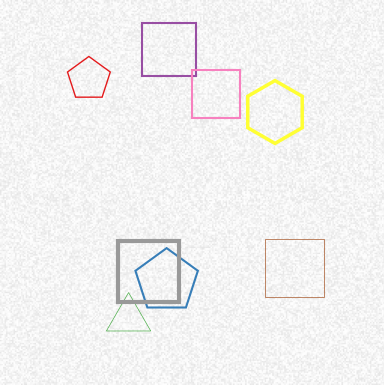[{"shape": "pentagon", "thickness": 1, "radius": 0.29, "center": [0.231, 0.795]}, {"shape": "pentagon", "thickness": 1.5, "radius": 0.43, "center": [0.433, 0.27]}, {"shape": "triangle", "thickness": 0.5, "radius": 0.33, "center": [0.334, 0.174]}, {"shape": "square", "thickness": 1.5, "radius": 0.35, "center": [0.439, 0.871]}, {"shape": "hexagon", "thickness": 2.5, "radius": 0.41, "center": [0.714, 0.709]}, {"shape": "square", "thickness": 0.5, "radius": 0.38, "center": [0.764, 0.304]}, {"shape": "square", "thickness": 1.5, "radius": 0.31, "center": [0.561, 0.755]}, {"shape": "square", "thickness": 3, "radius": 0.39, "center": [0.385, 0.295]}]